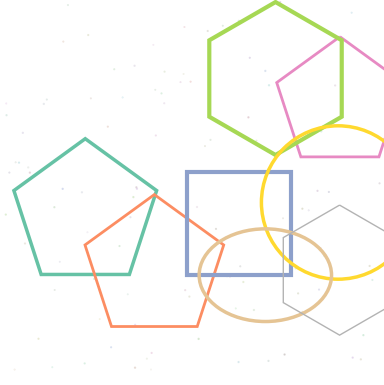[{"shape": "pentagon", "thickness": 2.5, "radius": 0.97, "center": [0.221, 0.445]}, {"shape": "pentagon", "thickness": 2, "radius": 0.95, "center": [0.401, 0.305]}, {"shape": "square", "thickness": 3, "radius": 0.67, "center": [0.62, 0.419]}, {"shape": "pentagon", "thickness": 2, "radius": 0.86, "center": [0.883, 0.732]}, {"shape": "hexagon", "thickness": 3, "radius": 0.99, "center": [0.716, 0.796]}, {"shape": "circle", "thickness": 2.5, "radius": 1.0, "center": [0.878, 0.474]}, {"shape": "oval", "thickness": 2.5, "radius": 0.86, "center": [0.689, 0.285]}, {"shape": "hexagon", "thickness": 1, "radius": 0.84, "center": [0.882, 0.298]}]